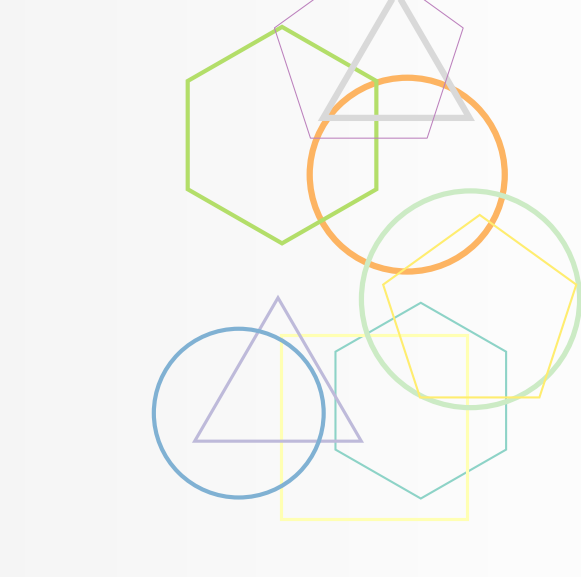[{"shape": "hexagon", "thickness": 1, "radius": 0.85, "center": [0.724, 0.305]}, {"shape": "square", "thickness": 1.5, "radius": 0.8, "center": [0.644, 0.259]}, {"shape": "triangle", "thickness": 1.5, "radius": 0.83, "center": [0.478, 0.318]}, {"shape": "circle", "thickness": 2, "radius": 0.73, "center": [0.411, 0.284]}, {"shape": "circle", "thickness": 3, "radius": 0.84, "center": [0.701, 0.697]}, {"shape": "hexagon", "thickness": 2, "radius": 0.94, "center": [0.485, 0.765]}, {"shape": "triangle", "thickness": 3, "radius": 0.73, "center": [0.682, 0.868]}, {"shape": "pentagon", "thickness": 0.5, "radius": 0.85, "center": [0.634, 0.898]}, {"shape": "circle", "thickness": 2.5, "radius": 0.94, "center": [0.809, 0.481]}, {"shape": "pentagon", "thickness": 1, "radius": 0.87, "center": [0.825, 0.452]}]